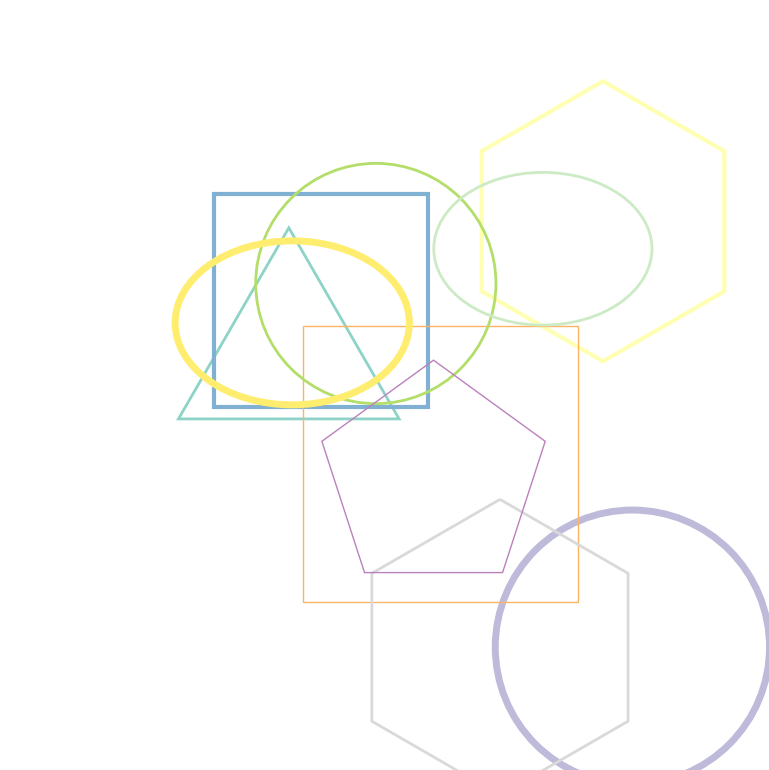[{"shape": "triangle", "thickness": 1, "radius": 0.83, "center": [0.375, 0.539]}, {"shape": "hexagon", "thickness": 1.5, "radius": 0.91, "center": [0.783, 0.713]}, {"shape": "circle", "thickness": 2.5, "radius": 0.89, "center": [0.821, 0.16]}, {"shape": "square", "thickness": 1.5, "radius": 0.69, "center": [0.417, 0.61]}, {"shape": "square", "thickness": 0.5, "radius": 0.89, "center": [0.572, 0.397]}, {"shape": "circle", "thickness": 1, "radius": 0.78, "center": [0.488, 0.632]}, {"shape": "hexagon", "thickness": 1, "radius": 0.96, "center": [0.649, 0.159]}, {"shape": "pentagon", "thickness": 0.5, "radius": 0.76, "center": [0.563, 0.38]}, {"shape": "oval", "thickness": 1, "radius": 0.71, "center": [0.705, 0.677]}, {"shape": "oval", "thickness": 2.5, "radius": 0.76, "center": [0.38, 0.581]}]